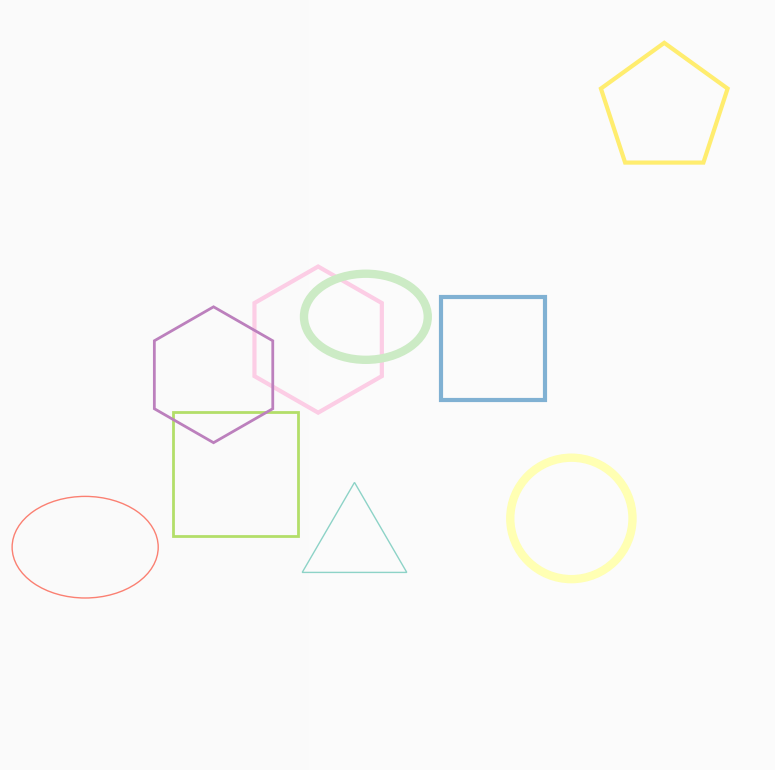[{"shape": "triangle", "thickness": 0.5, "radius": 0.39, "center": [0.457, 0.296]}, {"shape": "circle", "thickness": 3, "radius": 0.39, "center": [0.737, 0.327]}, {"shape": "oval", "thickness": 0.5, "radius": 0.47, "center": [0.11, 0.289]}, {"shape": "square", "thickness": 1.5, "radius": 0.33, "center": [0.636, 0.547]}, {"shape": "square", "thickness": 1, "radius": 0.4, "center": [0.304, 0.385]}, {"shape": "hexagon", "thickness": 1.5, "radius": 0.47, "center": [0.411, 0.559]}, {"shape": "hexagon", "thickness": 1, "radius": 0.44, "center": [0.276, 0.513]}, {"shape": "oval", "thickness": 3, "radius": 0.4, "center": [0.472, 0.589]}, {"shape": "pentagon", "thickness": 1.5, "radius": 0.43, "center": [0.857, 0.858]}]